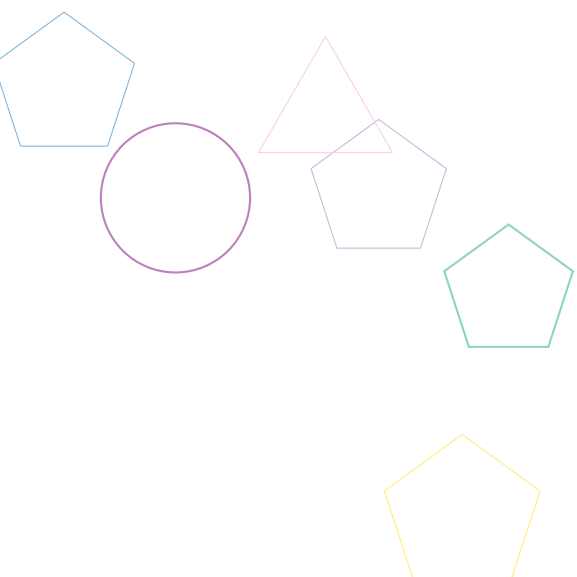[{"shape": "pentagon", "thickness": 1, "radius": 0.59, "center": [0.881, 0.493]}, {"shape": "pentagon", "thickness": 0.5, "radius": 0.62, "center": [0.656, 0.669]}, {"shape": "pentagon", "thickness": 0.5, "radius": 0.64, "center": [0.111, 0.85]}, {"shape": "triangle", "thickness": 0.5, "radius": 0.67, "center": [0.564, 0.802]}, {"shape": "circle", "thickness": 1, "radius": 0.65, "center": [0.304, 0.657]}, {"shape": "pentagon", "thickness": 0.5, "radius": 0.71, "center": [0.8, 0.105]}]